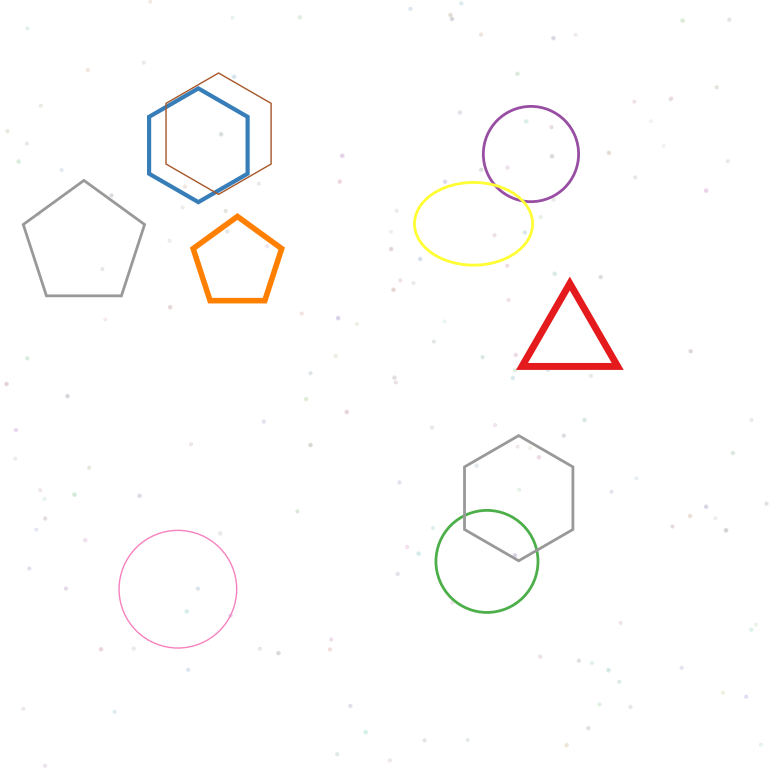[{"shape": "triangle", "thickness": 2.5, "radius": 0.36, "center": [0.74, 0.56]}, {"shape": "hexagon", "thickness": 1.5, "radius": 0.37, "center": [0.258, 0.811]}, {"shape": "circle", "thickness": 1, "radius": 0.33, "center": [0.632, 0.271]}, {"shape": "circle", "thickness": 1, "radius": 0.31, "center": [0.69, 0.8]}, {"shape": "pentagon", "thickness": 2, "radius": 0.3, "center": [0.308, 0.658]}, {"shape": "oval", "thickness": 1, "radius": 0.38, "center": [0.615, 0.709]}, {"shape": "hexagon", "thickness": 0.5, "radius": 0.39, "center": [0.284, 0.826]}, {"shape": "circle", "thickness": 0.5, "radius": 0.38, "center": [0.231, 0.235]}, {"shape": "pentagon", "thickness": 1, "radius": 0.41, "center": [0.109, 0.683]}, {"shape": "hexagon", "thickness": 1, "radius": 0.41, "center": [0.674, 0.353]}]